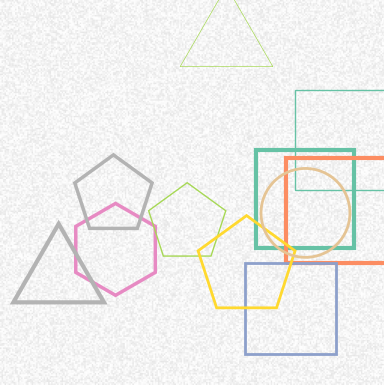[{"shape": "square", "thickness": 1, "radius": 0.65, "center": [0.896, 0.637]}, {"shape": "square", "thickness": 3, "radius": 0.64, "center": [0.792, 0.483]}, {"shape": "square", "thickness": 3, "radius": 0.68, "center": [0.879, 0.452]}, {"shape": "square", "thickness": 2, "radius": 0.59, "center": [0.755, 0.199]}, {"shape": "hexagon", "thickness": 2.5, "radius": 0.6, "center": [0.3, 0.352]}, {"shape": "triangle", "thickness": 0.5, "radius": 0.7, "center": [0.588, 0.896]}, {"shape": "pentagon", "thickness": 1, "radius": 0.53, "center": [0.486, 0.42]}, {"shape": "pentagon", "thickness": 2, "radius": 0.66, "center": [0.64, 0.308]}, {"shape": "circle", "thickness": 2, "radius": 0.58, "center": [0.793, 0.447]}, {"shape": "triangle", "thickness": 3, "radius": 0.68, "center": [0.152, 0.283]}, {"shape": "pentagon", "thickness": 2.5, "radius": 0.53, "center": [0.295, 0.492]}]